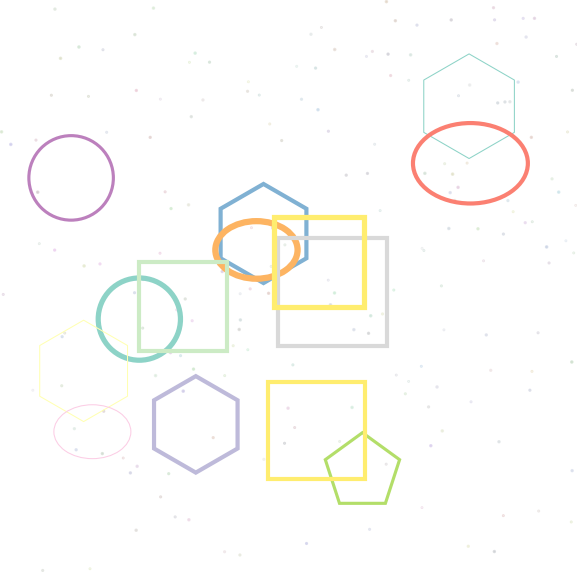[{"shape": "circle", "thickness": 2.5, "radius": 0.36, "center": [0.241, 0.447]}, {"shape": "hexagon", "thickness": 0.5, "radius": 0.45, "center": [0.812, 0.815]}, {"shape": "hexagon", "thickness": 0.5, "radius": 0.44, "center": [0.145, 0.357]}, {"shape": "hexagon", "thickness": 2, "radius": 0.42, "center": [0.339, 0.264]}, {"shape": "oval", "thickness": 2, "radius": 0.5, "center": [0.815, 0.716]}, {"shape": "hexagon", "thickness": 2, "radius": 0.43, "center": [0.456, 0.595]}, {"shape": "oval", "thickness": 3, "radius": 0.36, "center": [0.444, 0.566]}, {"shape": "pentagon", "thickness": 1.5, "radius": 0.34, "center": [0.628, 0.182]}, {"shape": "oval", "thickness": 0.5, "radius": 0.33, "center": [0.16, 0.252]}, {"shape": "square", "thickness": 2, "radius": 0.47, "center": [0.576, 0.493]}, {"shape": "circle", "thickness": 1.5, "radius": 0.37, "center": [0.123, 0.691]}, {"shape": "square", "thickness": 2, "radius": 0.38, "center": [0.317, 0.468]}, {"shape": "square", "thickness": 2, "radius": 0.42, "center": [0.548, 0.254]}, {"shape": "square", "thickness": 2.5, "radius": 0.39, "center": [0.552, 0.546]}]